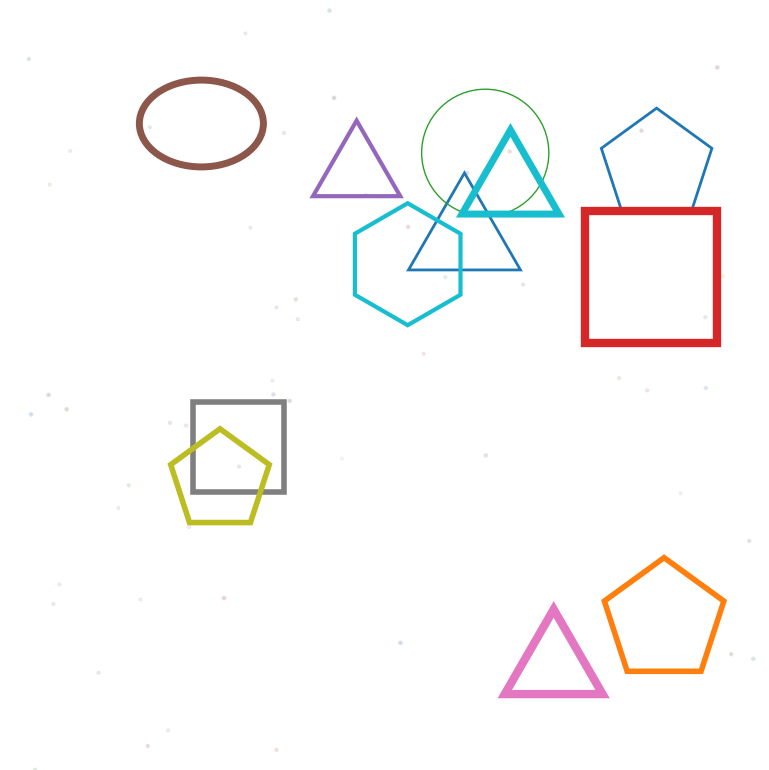[{"shape": "triangle", "thickness": 1, "radius": 0.42, "center": [0.603, 0.691]}, {"shape": "pentagon", "thickness": 1, "radius": 0.38, "center": [0.853, 0.784]}, {"shape": "pentagon", "thickness": 2, "radius": 0.41, "center": [0.862, 0.194]}, {"shape": "circle", "thickness": 0.5, "radius": 0.41, "center": [0.63, 0.802]}, {"shape": "square", "thickness": 3, "radius": 0.43, "center": [0.845, 0.64]}, {"shape": "triangle", "thickness": 1.5, "radius": 0.33, "center": [0.463, 0.778]}, {"shape": "oval", "thickness": 2.5, "radius": 0.4, "center": [0.262, 0.84]}, {"shape": "triangle", "thickness": 3, "radius": 0.37, "center": [0.719, 0.135]}, {"shape": "square", "thickness": 2, "radius": 0.29, "center": [0.31, 0.42]}, {"shape": "pentagon", "thickness": 2, "radius": 0.34, "center": [0.286, 0.376]}, {"shape": "triangle", "thickness": 2.5, "radius": 0.36, "center": [0.663, 0.758]}, {"shape": "hexagon", "thickness": 1.5, "radius": 0.4, "center": [0.529, 0.657]}]